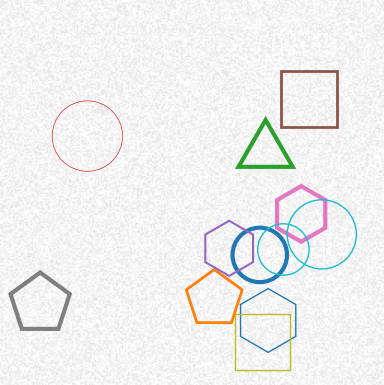[{"shape": "hexagon", "thickness": 1, "radius": 0.41, "center": [0.697, 0.168]}, {"shape": "circle", "thickness": 3, "radius": 0.35, "center": [0.675, 0.338]}, {"shape": "pentagon", "thickness": 2, "radius": 0.38, "center": [0.556, 0.224]}, {"shape": "triangle", "thickness": 3, "radius": 0.41, "center": [0.69, 0.607]}, {"shape": "circle", "thickness": 0.5, "radius": 0.46, "center": [0.227, 0.647]}, {"shape": "hexagon", "thickness": 1.5, "radius": 0.36, "center": [0.595, 0.355]}, {"shape": "square", "thickness": 2, "radius": 0.36, "center": [0.802, 0.743]}, {"shape": "hexagon", "thickness": 3, "radius": 0.36, "center": [0.782, 0.444]}, {"shape": "pentagon", "thickness": 3, "radius": 0.4, "center": [0.104, 0.211]}, {"shape": "square", "thickness": 1, "radius": 0.36, "center": [0.682, 0.112]}, {"shape": "circle", "thickness": 1, "radius": 0.45, "center": [0.836, 0.391]}, {"shape": "circle", "thickness": 1, "radius": 0.33, "center": [0.736, 0.352]}]